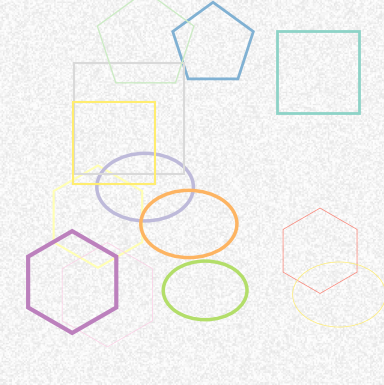[{"shape": "square", "thickness": 2, "radius": 0.53, "center": [0.826, 0.813]}, {"shape": "hexagon", "thickness": 1.5, "radius": 0.66, "center": [0.254, 0.437]}, {"shape": "oval", "thickness": 2.5, "radius": 0.63, "center": [0.377, 0.514]}, {"shape": "hexagon", "thickness": 0.5, "radius": 0.55, "center": [0.831, 0.349]}, {"shape": "pentagon", "thickness": 2, "radius": 0.55, "center": [0.553, 0.884]}, {"shape": "oval", "thickness": 2.5, "radius": 0.62, "center": [0.491, 0.418]}, {"shape": "oval", "thickness": 2.5, "radius": 0.54, "center": [0.533, 0.246]}, {"shape": "hexagon", "thickness": 0.5, "radius": 0.68, "center": [0.279, 0.234]}, {"shape": "square", "thickness": 1.5, "radius": 0.72, "center": [0.336, 0.692]}, {"shape": "hexagon", "thickness": 3, "radius": 0.66, "center": [0.188, 0.267]}, {"shape": "pentagon", "thickness": 1, "radius": 0.66, "center": [0.378, 0.892]}, {"shape": "square", "thickness": 1.5, "radius": 0.53, "center": [0.296, 0.628]}, {"shape": "oval", "thickness": 0.5, "radius": 0.6, "center": [0.881, 0.235]}]